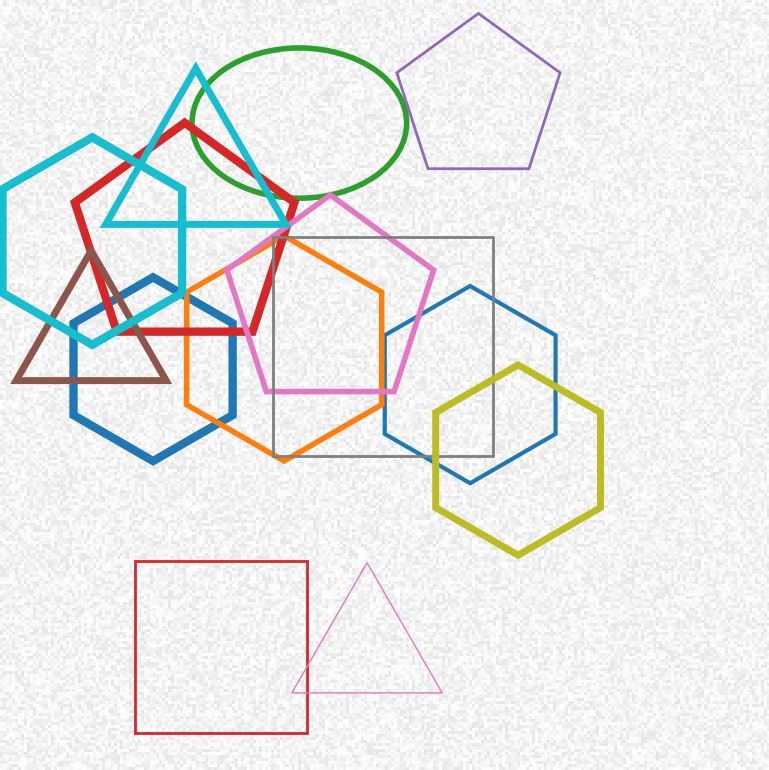[{"shape": "hexagon", "thickness": 3, "radius": 0.6, "center": [0.199, 0.521]}, {"shape": "hexagon", "thickness": 1.5, "radius": 0.64, "center": [0.611, 0.501]}, {"shape": "hexagon", "thickness": 2, "radius": 0.73, "center": [0.369, 0.547]}, {"shape": "oval", "thickness": 2, "radius": 0.7, "center": [0.389, 0.84]}, {"shape": "pentagon", "thickness": 3, "radius": 0.75, "center": [0.24, 0.691]}, {"shape": "square", "thickness": 1, "radius": 0.56, "center": [0.287, 0.159]}, {"shape": "pentagon", "thickness": 1, "radius": 0.56, "center": [0.621, 0.871]}, {"shape": "triangle", "thickness": 2.5, "radius": 0.56, "center": [0.118, 0.562]}, {"shape": "pentagon", "thickness": 2, "radius": 0.71, "center": [0.429, 0.606]}, {"shape": "triangle", "thickness": 0.5, "radius": 0.56, "center": [0.477, 0.156]}, {"shape": "square", "thickness": 1, "radius": 0.71, "center": [0.497, 0.55]}, {"shape": "hexagon", "thickness": 2.5, "radius": 0.62, "center": [0.673, 0.403]}, {"shape": "hexagon", "thickness": 3, "radius": 0.67, "center": [0.12, 0.687]}, {"shape": "triangle", "thickness": 2.5, "radius": 0.68, "center": [0.254, 0.776]}]